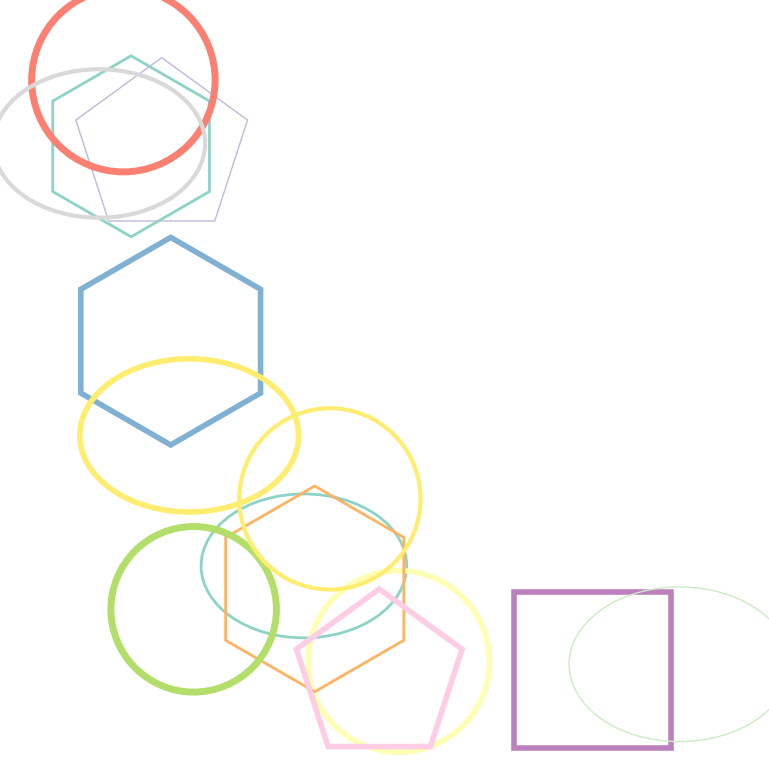[{"shape": "oval", "thickness": 1, "radius": 0.67, "center": [0.395, 0.265]}, {"shape": "hexagon", "thickness": 1, "radius": 0.59, "center": [0.17, 0.81]}, {"shape": "circle", "thickness": 2, "radius": 0.59, "center": [0.518, 0.141]}, {"shape": "pentagon", "thickness": 0.5, "radius": 0.59, "center": [0.21, 0.808]}, {"shape": "circle", "thickness": 2.5, "radius": 0.6, "center": [0.16, 0.896]}, {"shape": "hexagon", "thickness": 2, "radius": 0.67, "center": [0.222, 0.557]}, {"shape": "hexagon", "thickness": 1, "radius": 0.67, "center": [0.409, 0.235]}, {"shape": "circle", "thickness": 2.5, "radius": 0.54, "center": [0.251, 0.209]}, {"shape": "pentagon", "thickness": 2, "radius": 0.57, "center": [0.492, 0.122]}, {"shape": "oval", "thickness": 1.5, "radius": 0.69, "center": [0.129, 0.814]}, {"shape": "square", "thickness": 2, "radius": 0.51, "center": [0.769, 0.13]}, {"shape": "oval", "thickness": 0.5, "radius": 0.72, "center": [0.882, 0.137]}, {"shape": "circle", "thickness": 1.5, "radius": 0.59, "center": [0.428, 0.352]}, {"shape": "oval", "thickness": 2, "radius": 0.71, "center": [0.246, 0.435]}]